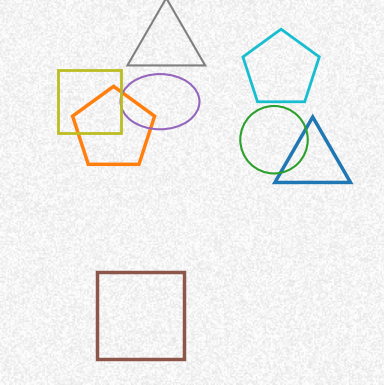[{"shape": "triangle", "thickness": 2.5, "radius": 0.57, "center": [0.812, 0.583]}, {"shape": "pentagon", "thickness": 2.5, "radius": 0.56, "center": [0.295, 0.664]}, {"shape": "circle", "thickness": 1.5, "radius": 0.44, "center": [0.712, 0.637]}, {"shape": "oval", "thickness": 1.5, "radius": 0.51, "center": [0.416, 0.736]}, {"shape": "square", "thickness": 2.5, "radius": 0.57, "center": [0.366, 0.18]}, {"shape": "triangle", "thickness": 1.5, "radius": 0.58, "center": [0.432, 0.888]}, {"shape": "square", "thickness": 2, "radius": 0.41, "center": [0.232, 0.737]}, {"shape": "pentagon", "thickness": 2, "radius": 0.52, "center": [0.73, 0.82]}]